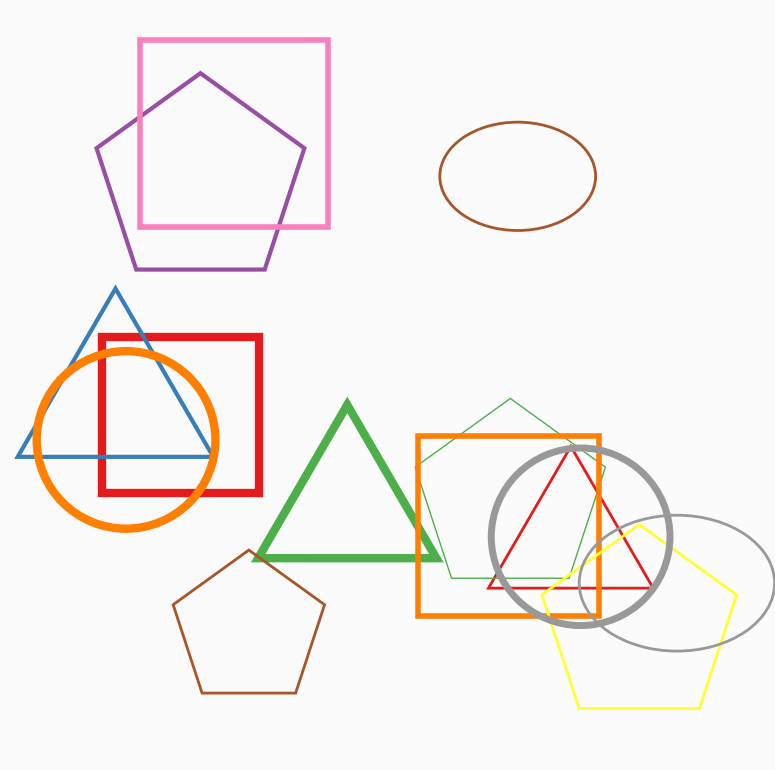[{"shape": "square", "thickness": 3, "radius": 0.51, "center": [0.233, 0.462]}, {"shape": "triangle", "thickness": 1, "radius": 0.61, "center": [0.737, 0.298]}, {"shape": "triangle", "thickness": 1.5, "radius": 0.73, "center": [0.149, 0.48]}, {"shape": "triangle", "thickness": 3, "radius": 0.66, "center": [0.448, 0.341]}, {"shape": "pentagon", "thickness": 0.5, "radius": 0.65, "center": [0.658, 0.353]}, {"shape": "pentagon", "thickness": 1.5, "radius": 0.7, "center": [0.259, 0.764]}, {"shape": "square", "thickness": 2, "radius": 0.58, "center": [0.656, 0.317]}, {"shape": "circle", "thickness": 3, "radius": 0.58, "center": [0.163, 0.429]}, {"shape": "pentagon", "thickness": 1, "radius": 0.66, "center": [0.825, 0.187]}, {"shape": "oval", "thickness": 1, "radius": 0.5, "center": [0.668, 0.771]}, {"shape": "pentagon", "thickness": 1, "radius": 0.51, "center": [0.321, 0.183]}, {"shape": "square", "thickness": 2, "radius": 0.61, "center": [0.302, 0.826]}, {"shape": "circle", "thickness": 2.5, "radius": 0.58, "center": [0.749, 0.303]}, {"shape": "oval", "thickness": 1, "radius": 0.63, "center": [0.873, 0.243]}]